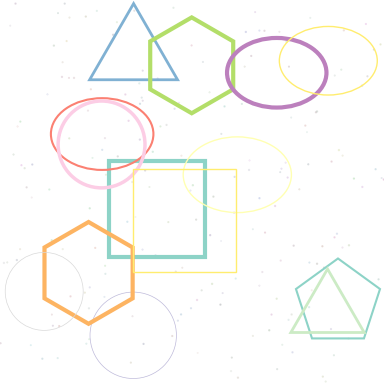[{"shape": "square", "thickness": 3, "radius": 0.62, "center": [0.408, 0.457]}, {"shape": "pentagon", "thickness": 1.5, "radius": 0.57, "center": [0.878, 0.214]}, {"shape": "oval", "thickness": 1, "radius": 0.7, "center": [0.616, 0.546]}, {"shape": "circle", "thickness": 0.5, "radius": 0.56, "center": [0.346, 0.129]}, {"shape": "oval", "thickness": 1.5, "radius": 0.67, "center": [0.265, 0.652]}, {"shape": "triangle", "thickness": 2, "radius": 0.66, "center": [0.347, 0.859]}, {"shape": "hexagon", "thickness": 3, "radius": 0.66, "center": [0.23, 0.291]}, {"shape": "hexagon", "thickness": 3, "radius": 0.62, "center": [0.498, 0.83]}, {"shape": "circle", "thickness": 2.5, "radius": 0.56, "center": [0.264, 0.625]}, {"shape": "circle", "thickness": 0.5, "radius": 0.51, "center": [0.115, 0.243]}, {"shape": "oval", "thickness": 3, "radius": 0.65, "center": [0.719, 0.811]}, {"shape": "triangle", "thickness": 2, "radius": 0.55, "center": [0.851, 0.191]}, {"shape": "square", "thickness": 1, "radius": 0.67, "center": [0.48, 0.428]}, {"shape": "oval", "thickness": 1, "radius": 0.64, "center": [0.853, 0.842]}]